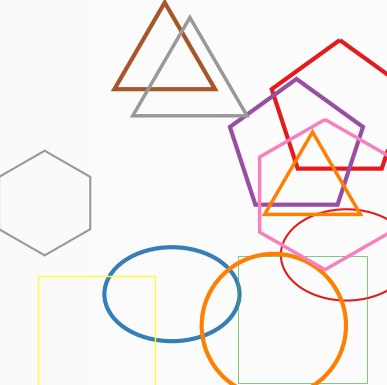[{"shape": "oval", "thickness": 1.5, "radius": 0.85, "center": [0.894, 0.338]}, {"shape": "pentagon", "thickness": 3, "radius": 0.92, "center": [0.877, 0.711]}, {"shape": "oval", "thickness": 3, "radius": 0.87, "center": [0.444, 0.236]}, {"shape": "square", "thickness": 0.5, "radius": 0.83, "center": [0.781, 0.17]}, {"shape": "pentagon", "thickness": 3, "radius": 0.9, "center": [0.765, 0.614]}, {"shape": "triangle", "thickness": 2.5, "radius": 0.71, "center": [0.807, 0.515]}, {"shape": "circle", "thickness": 3, "radius": 0.93, "center": [0.707, 0.154]}, {"shape": "square", "thickness": 1, "radius": 0.76, "center": [0.249, 0.132]}, {"shape": "triangle", "thickness": 3, "radius": 0.75, "center": [0.425, 0.843]}, {"shape": "hexagon", "thickness": 2.5, "radius": 0.98, "center": [0.839, 0.495]}, {"shape": "triangle", "thickness": 2.5, "radius": 0.85, "center": [0.49, 0.784]}, {"shape": "hexagon", "thickness": 1.5, "radius": 0.68, "center": [0.115, 0.473]}]